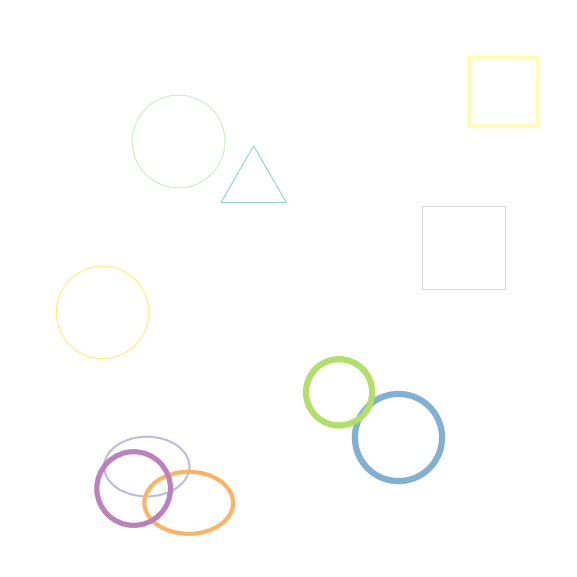[{"shape": "triangle", "thickness": 0.5, "radius": 0.33, "center": [0.439, 0.681]}, {"shape": "square", "thickness": 2, "radius": 0.3, "center": [0.872, 0.839]}, {"shape": "oval", "thickness": 1, "radius": 0.37, "center": [0.254, 0.191]}, {"shape": "circle", "thickness": 3, "radius": 0.38, "center": [0.69, 0.242]}, {"shape": "oval", "thickness": 2, "radius": 0.38, "center": [0.327, 0.128]}, {"shape": "circle", "thickness": 3, "radius": 0.29, "center": [0.587, 0.32]}, {"shape": "square", "thickness": 0.5, "radius": 0.36, "center": [0.803, 0.57]}, {"shape": "circle", "thickness": 2.5, "radius": 0.32, "center": [0.231, 0.153]}, {"shape": "circle", "thickness": 0.5, "radius": 0.4, "center": [0.309, 0.754]}, {"shape": "circle", "thickness": 0.5, "radius": 0.4, "center": [0.178, 0.458]}]